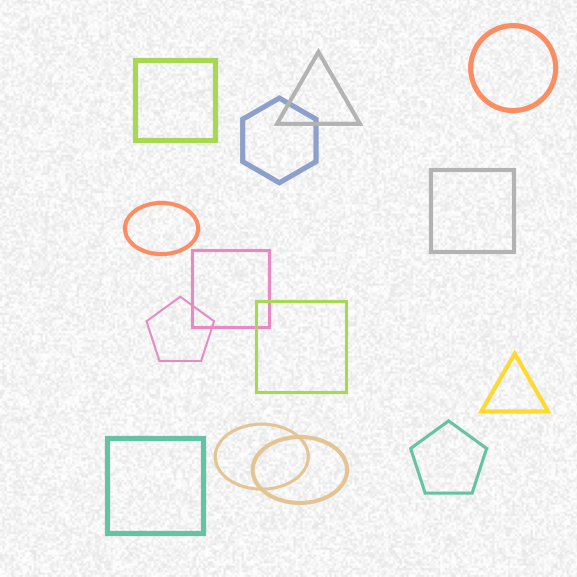[{"shape": "square", "thickness": 2.5, "radius": 0.41, "center": [0.268, 0.158]}, {"shape": "pentagon", "thickness": 1.5, "radius": 0.35, "center": [0.777, 0.201]}, {"shape": "circle", "thickness": 2.5, "radius": 0.37, "center": [0.889, 0.881]}, {"shape": "oval", "thickness": 2, "radius": 0.32, "center": [0.28, 0.603]}, {"shape": "hexagon", "thickness": 2.5, "radius": 0.37, "center": [0.484, 0.756]}, {"shape": "square", "thickness": 1.5, "radius": 0.33, "center": [0.399, 0.5]}, {"shape": "pentagon", "thickness": 1, "radius": 0.31, "center": [0.312, 0.424]}, {"shape": "square", "thickness": 1.5, "radius": 0.39, "center": [0.521, 0.4]}, {"shape": "square", "thickness": 2.5, "radius": 0.35, "center": [0.303, 0.826]}, {"shape": "triangle", "thickness": 2, "radius": 0.33, "center": [0.891, 0.32]}, {"shape": "oval", "thickness": 2, "radius": 0.41, "center": [0.519, 0.185]}, {"shape": "oval", "thickness": 1.5, "radius": 0.4, "center": [0.453, 0.208]}, {"shape": "triangle", "thickness": 2, "radius": 0.41, "center": [0.551, 0.826]}, {"shape": "square", "thickness": 2, "radius": 0.36, "center": [0.819, 0.634]}]